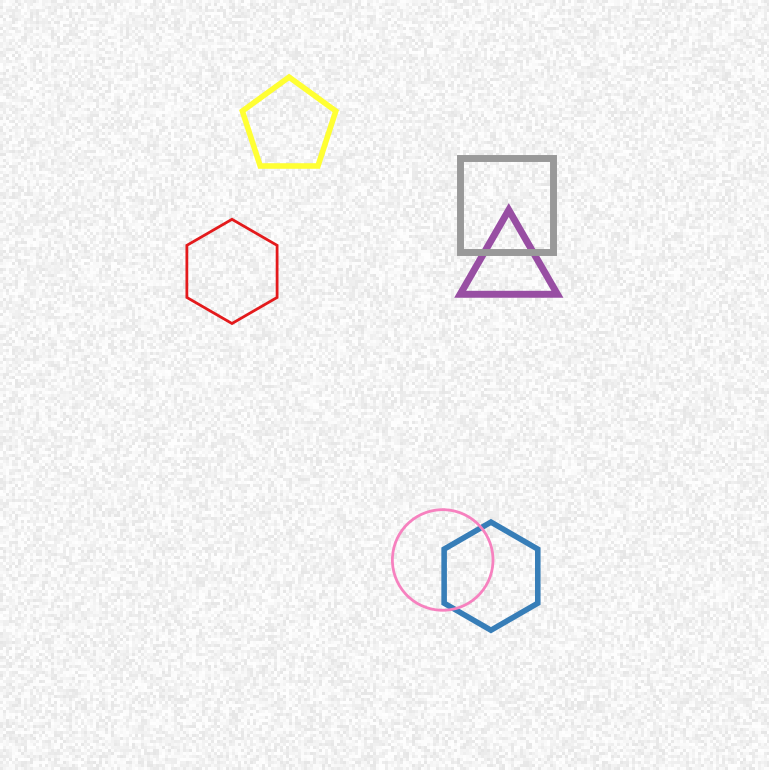[{"shape": "hexagon", "thickness": 1, "radius": 0.34, "center": [0.301, 0.648]}, {"shape": "hexagon", "thickness": 2, "radius": 0.35, "center": [0.638, 0.252]}, {"shape": "triangle", "thickness": 2.5, "radius": 0.36, "center": [0.661, 0.654]}, {"shape": "pentagon", "thickness": 2, "radius": 0.32, "center": [0.375, 0.836]}, {"shape": "circle", "thickness": 1, "radius": 0.33, "center": [0.575, 0.273]}, {"shape": "square", "thickness": 2.5, "radius": 0.3, "center": [0.658, 0.733]}]